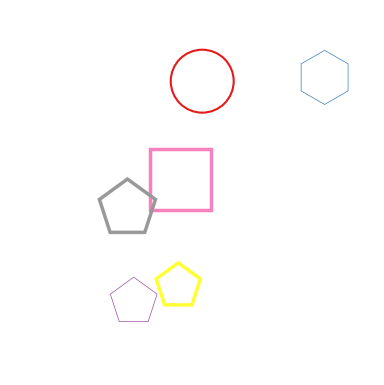[{"shape": "circle", "thickness": 1.5, "radius": 0.41, "center": [0.525, 0.789]}, {"shape": "hexagon", "thickness": 0.5, "radius": 0.35, "center": [0.843, 0.799]}, {"shape": "pentagon", "thickness": 0.5, "radius": 0.32, "center": [0.347, 0.216]}, {"shape": "pentagon", "thickness": 2.5, "radius": 0.3, "center": [0.463, 0.257]}, {"shape": "square", "thickness": 2.5, "radius": 0.4, "center": [0.468, 0.534]}, {"shape": "pentagon", "thickness": 2.5, "radius": 0.38, "center": [0.331, 0.458]}]